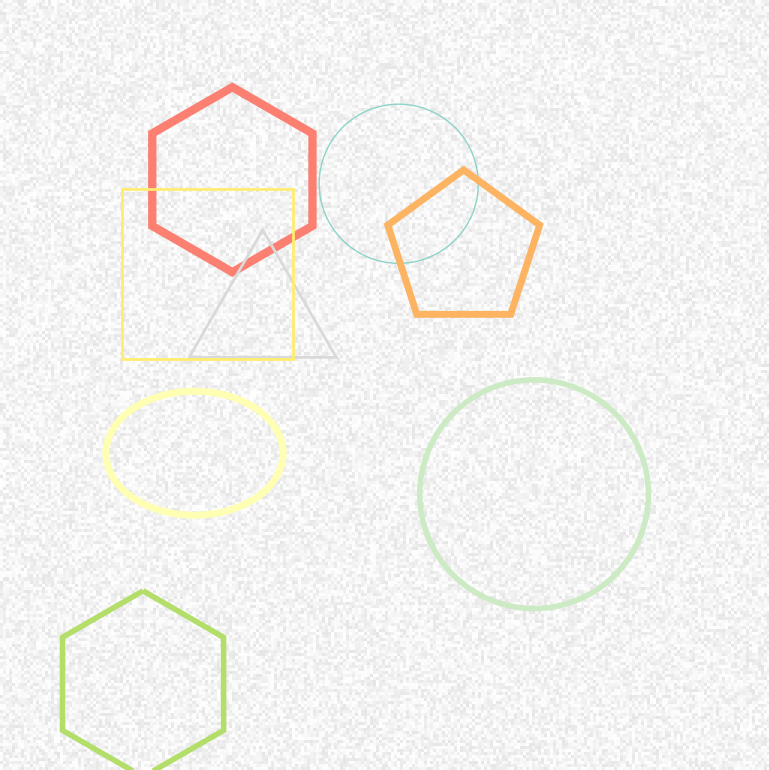[{"shape": "circle", "thickness": 0.5, "radius": 0.52, "center": [0.518, 0.761]}, {"shape": "oval", "thickness": 2.5, "radius": 0.58, "center": [0.253, 0.411]}, {"shape": "hexagon", "thickness": 3, "radius": 0.6, "center": [0.302, 0.767]}, {"shape": "pentagon", "thickness": 2.5, "radius": 0.52, "center": [0.602, 0.676]}, {"shape": "hexagon", "thickness": 2, "radius": 0.6, "center": [0.186, 0.112]}, {"shape": "triangle", "thickness": 1, "radius": 0.55, "center": [0.341, 0.591]}, {"shape": "circle", "thickness": 2, "radius": 0.74, "center": [0.694, 0.358]}, {"shape": "square", "thickness": 1, "radius": 0.55, "center": [0.27, 0.644]}]